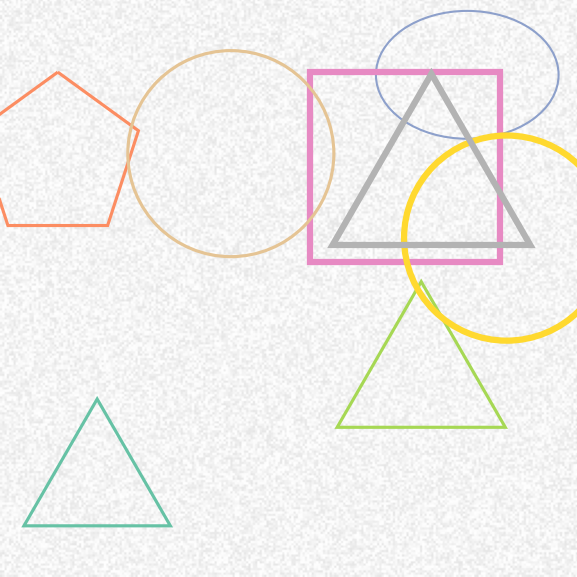[{"shape": "triangle", "thickness": 1.5, "radius": 0.73, "center": [0.168, 0.162]}, {"shape": "pentagon", "thickness": 1.5, "radius": 0.73, "center": [0.1, 0.727]}, {"shape": "oval", "thickness": 1, "radius": 0.79, "center": [0.809, 0.87]}, {"shape": "square", "thickness": 3, "radius": 0.82, "center": [0.701, 0.71]}, {"shape": "triangle", "thickness": 1.5, "radius": 0.84, "center": [0.729, 0.343]}, {"shape": "circle", "thickness": 3, "radius": 0.89, "center": [0.877, 0.587]}, {"shape": "circle", "thickness": 1.5, "radius": 0.89, "center": [0.4, 0.733]}, {"shape": "triangle", "thickness": 3, "radius": 0.99, "center": [0.747, 0.674]}]